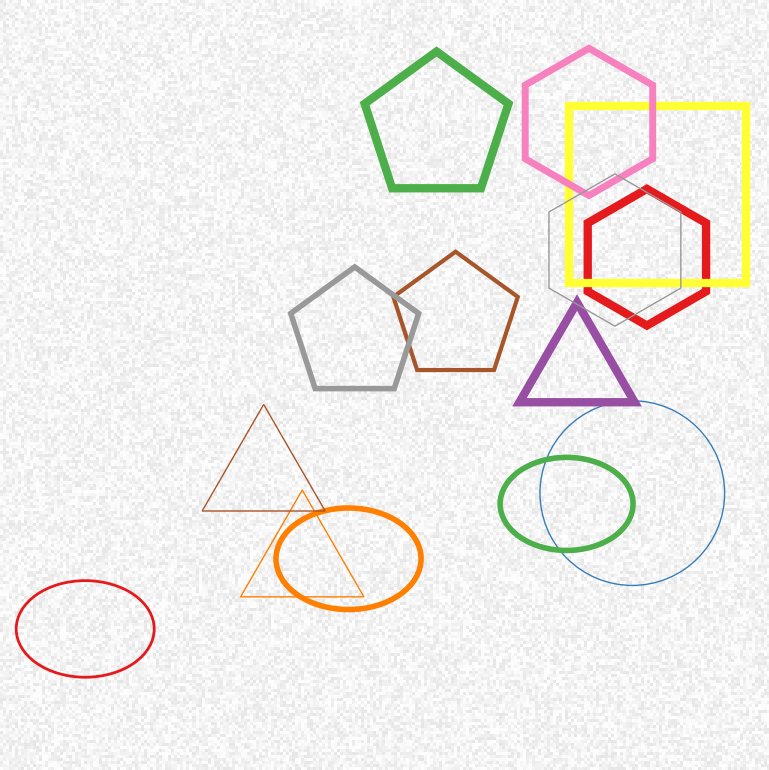[{"shape": "oval", "thickness": 1, "radius": 0.45, "center": [0.111, 0.183]}, {"shape": "hexagon", "thickness": 3, "radius": 0.44, "center": [0.84, 0.666]}, {"shape": "circle", "thickness": 0.5, "radius": 0.6, "center": [0.821, 0.36]}, {"shape": "oval", "thickness": 2, "radius": 0.43, "center": [0.736, 0.346]}, {"shape": "pentagon", "thickness": 3, "radius": 0.49, "center": [0.567, 0.835]}, {"shape": "triangle", "thickness": 3, "radius": 0.43, "center": [0.749, 0.521]}, {"shape": "triangle", "thickness": 0.5, "radius": 0.46, "center": [0.393, 0.271]}, {"shape": "oval", "thickness": 2, "radius": 0.47, "center": [0.453, 0.274]}, {"shape": "square", "thickness": 3, "radius": 0.57, "center": [0.854, 0.748]}, {"shape": "triangle", "thickness": 0.5, "radius": 0.46, "center": [0.342, 0.382]}, {"shape": "pentagon", "thickness": 1.5, "radius": 0.42, "center": [0.592, 0.588]}, {"shape": "hexagon", "thickness": 2.5, "radius": 0.48, "center": [0.765, 0.842]}, {"shape": "hexagon", "thickness": 0.5, "radius": 0.49, "center": [0.799, 0.675]}, {"shape": "pentagon", "thickness": 2, "radius": 0.44, "center": [0.461, 0.566]}]